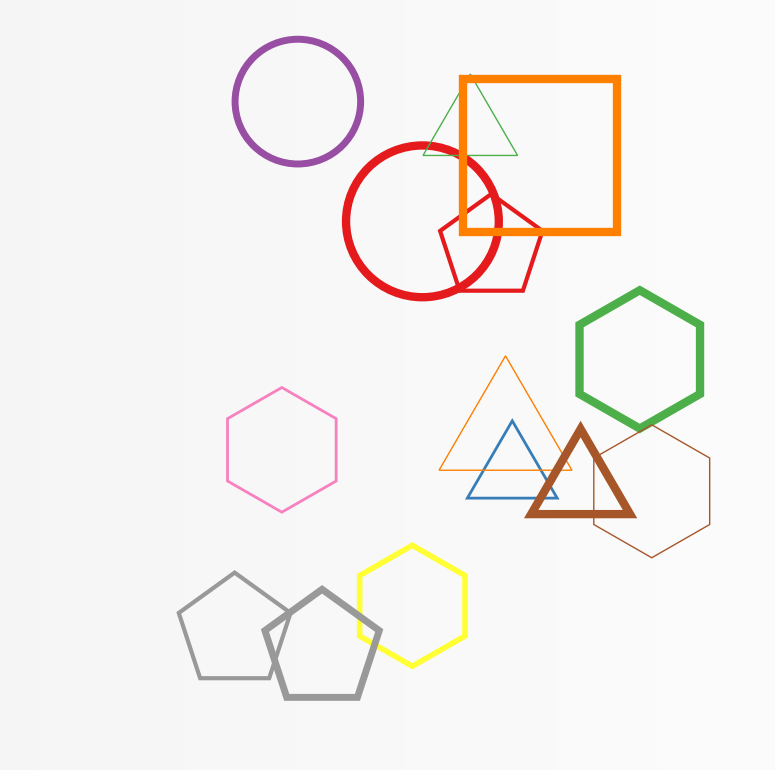[{"shape": "circle", "thickness": 3, "radius": 0.49, "center": [0.545, 0.713]}, {"shape": "pentagon", "thickness": 1.5, "radius": 0.35, "center": [0.634, 0.679]}, {"shape": "triangle", "thickness": 1, "radius": 0.33, "center": [0.661, 0.387]}, {"shape": "hexagon", "thickness": 3, "radius": 0.45, "center": [0.826, 0.533]}, {"shape": "triangle", "thickness": 0.5, "radius": 0.35, "center": [0.607, 0.833]}, {"shape": "circle", "thickness": 2.5, "radius": 0.4, "center": [0.384, 0.868]}, {"shape": "triangle", "thickness": 0.5, "radius": 0.5, "center": [0.652, 0.439]}, {"shape": "square", "thickness": 3, "radius": 0.5, "center": [0.697, 0.798]}, {"shape": "hexagon", "thickness": 2, "radius": 0.39, "center": [0.532, 0.213]}, {"shape": "hexagon", "thickness": 0.5, "radius": 0.43, "center": [0.841, 0.362]}, {"shape": "triangle", "thickness": 3, "radius": 0.37, "center": [0.749, 0.369]}, {"shape": "hexagon", "thickness": 1, "radius": 0.4, "center": [0.364, 0.416]}, {"shape": "pentagon", "thickness": 1.5, "radius": 0.38, "center": [0.303, 0.181]}, {"shape": "pentagon", "thickness": 2.5, "radius": 0.39, "center": [0.416, 0.157]}]